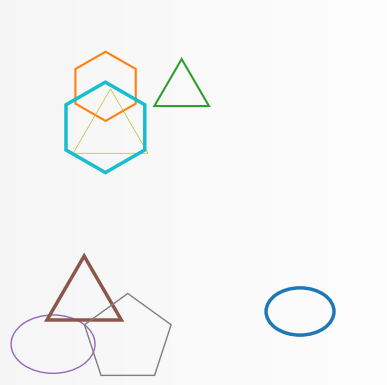[{"shape": "oval", "thickness": 2.5, "radius": 0.44, "center": [0.774, 0.191]}, {"shape": "hexagon", "thickness": 1.5, "radius": 0.45, "center": [0.272, 0.776]}, {"shape": "triangle", "thickness": 1.5, "radius": 0.41, "center": [0.469, 0.765]}, {"shape": "oval", "thickness": 1, "radius": 0.54, "center": [0.137, 0.106]}, {"shape": "triangle", "thickness": 2.5, "radius": 0.55, "center": [0.217, 0.224]}, {"shape": "pentagon", "thickness": 1, "radius": 0.59, "center": [0.33, 0.12]}, {"shape": "triangle", "thickness": 0.5, "radius": 0.56, "center": [0.285, 0.658]}, {"shape": "hexagon", "thickness": 2.5, "radius": 0.59, "center": [0.272, 0.669]}]